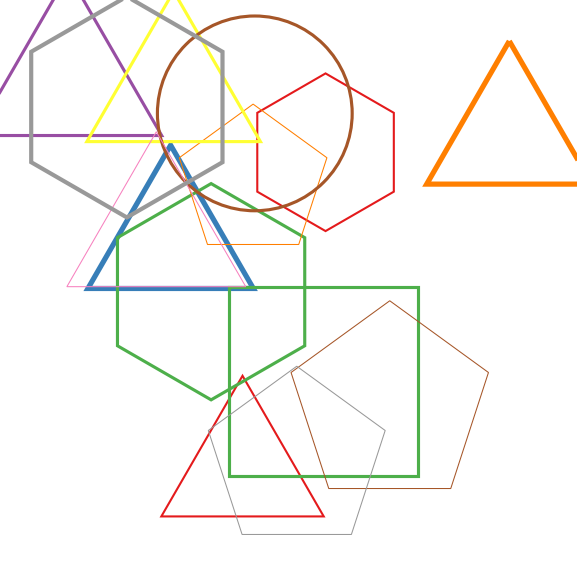[{"shape": "triangle", "thickness": 1, "radius": 0.81, "center": [0.42, 0.186]}, {"shape": "hexagon", "thickness": 1, "radius": 0.68, "center": [0.564, 0.735]}, {"shape": "triangle", "thickness": 2.5, "radius": 0.83, "center": [0.295, 0.582]}, {"shape": "hexagon", "thickness": 1.5, "radius": 0.94, "center": [0.366, 0.494]}, {"shape": "square", "thickness": 1.5, "radius": 0.82, "center": [0.56, 0.338]}, {"shape": "triangle", "thickness": 1.5, "radius": 0.93, "center": [0.118, 0.858]}, {"shape": "pentagon", "thickness": 0.5, "radius": 0.67, "center": [0.438, 0.684]}, {"shape": "triangle", "thickness": 2.5, "radius": 0.83, "center": [0.882, 0.763]}, {"shape": "triangle", "thickness": 1.5, "radius": 0.87, "center": [0.301, 0.841]}, {"shape": "circle", "thickness": 1.5, "radius": 0.84, "center": [0.441, 0.803]}, {"shape": "pentagon", "thickness": 0.5, "radius": 0.9, "center": [0.675, 0.299]}, {"shape": "triangle", "thickness": 0.5, "radius": 0.89, "center": [0.271, 0.592]}, {"shape": "pentagon", "thickness": 0.5, "radius": 0.81, "center": [0.514, 0.204]}, {"shape": "hexagon", "thickness": 2, "radius": 0.96, "center": [0.22, 0.814]}]